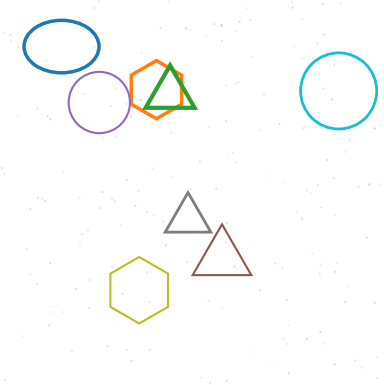[{"shape": "oval", "thickness": 2.5, "radius": 0.49, "center": [0.16, 0.879]}, {"shape": "hexagon", "thickness": 2.5, "radius": 0.38, "center": [0.406, 0.767]}, {"shape": "triangle", "thickness": 3, "radius": 0.37, "center": [0.442, 0.757]}, {"shape": "circle", "thickness": 1.5, "radius": 0.4, "center": [0.258, 0.734]}, {"shape": "triangle", "thickness": 1.5, "radius": 0.44, "center": [0.577, 0.329]}, {"shape": "triangle", "thickness": 2, "radius": 0.34, "center": [0.488, 0.431]}, {"shape": "hexagon", "thickness": 1.5, "radius": 0.43, "center": [0.362, 0.246]}, {"shape": "circle", "thickness": 2, "radius": 0.49, "center": [0.88, 0.764]}]